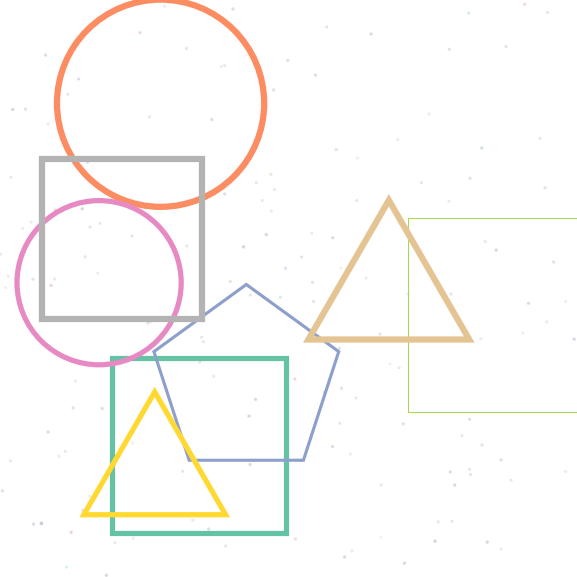[{"shape": "square", "thickness": 2.5, "radius": 0.76, "center": [0.345, 0.227]}, {"shape": "circle", "thickness": 3, "radius": 0.9, "center": [0.278, 0.82]}, {"shape": "pentagon", "thickness": 1.5, "radius": 0.84, "center": [0.427, 0.338]}, {"shape": "circle", "thickness": 2.5, "radius": 0.71, "center": [0.172, 0.51]}, {"shape": "square", "thickness": 0.5, "radius": 0.84, "center": [0.874, 0.454]}, {"shape": "triangle", "thickness": 2.5, "radius": 0.71, "center": [0.268, 0.179]}, {"shape": "triangle", "thickness": 3, "radius": 0.8, "center": [0.673, 0.492]}, {"shape": "square", "thickness": 3, "radius": 0.69, "center": [0.212, 0.586]}]